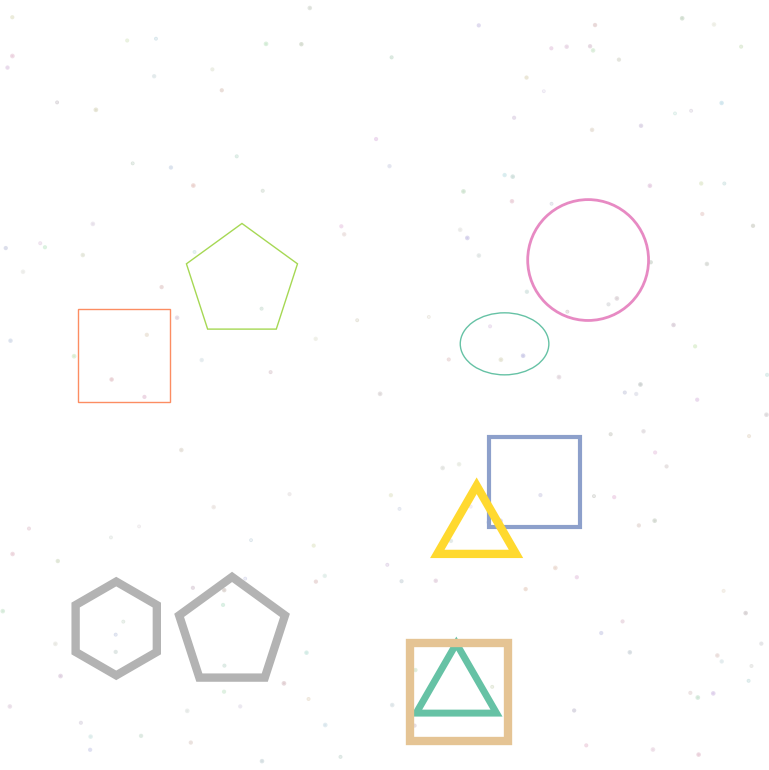[{"shape": "oval", "thickness": 0.5, "radius": 0.29, "center": [0.655, 0.553]}, {"shape": "triangle", "thickness": 2.5, "radius": 0.3, "center": [0.593, 0.104]}, {"shape": "square", "thickness": 0.5, "radius": 0.3, "center": [0.161, 0.538]}, {"shape": "square", "thickness": 1.5, "radius": 0.29, "center": [0.694, 0.373]}, {"shape": "circle", "thickness": 1, "radius": 0.39, "center": [0.764, 0.662]}, {"shape": "pentagon", "thickness": 0.5, "radius": 0.38, "center": [0.314, 0.634]}, {"shape": "triangle", "thickness": 3, "radius": 0.3, "center": [0.619, 0.31]}, {"shape": "square", "thickness": 3, "radius": 0.32, "center": [0.596, 0.101]}, {"shape": "pentagon", "thickness": 3, "radius": 0.36, "center": [0.301, 0.178]}, {"shape": "hexagon", "thickness": 3, "radius": 0.3, "center": [0.151, 0.184]}]